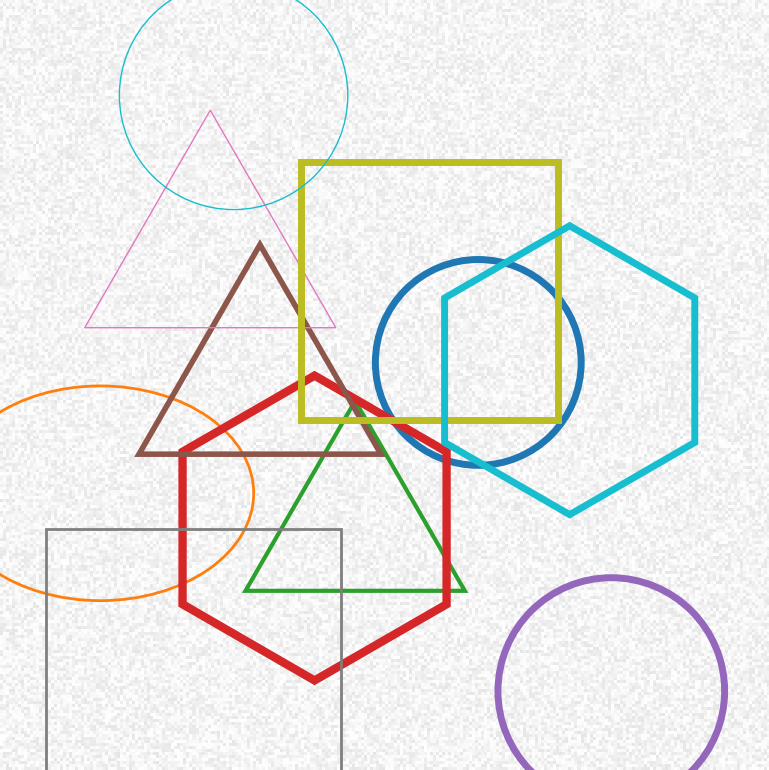[{"shape": "circle", "thickness": 2.5, "radius": 0.67, "center": [0.621, 0.529]}, {"shape": "oval", "thickness": 1, "radius": 1.0, "center": [0.13, 0.359]}, {"shape": "triangle", "thickness": 1.5, "radius": 0.82, "center": [0.461, 0.315]}, {"shape": "hexagon", "thickness": 3, "radius": 0.99, "center": [0.409, 0.314]}, {"shape": "circle", "thickness": 2.5, "radius": 0.74, "center": [0.794, 0.103]}, {"shape": "triangle", "thickness": 2, "radius": 0.91, "center": [0.338, 0.501]}, {"shape": "triangle", "thickness": 0.5, "radius": 0.94, "center": [0.273, 0.669]}, {"shape": "square", "thickness": 1, "radius": 0.96, "center": [0.251, 0.122]}, {"shape": "square", "thickness": 2.5, "radius": 0.84, "center": [0.558, 0.623]}, {"shape": "hexagon", "thickness": 2.5, "radius": 0.94, "center": [0.74, 0.519]}, {"shape": "circle", "thickness": 0.5, "radius": 0.74, "center": [0.303, 0.876]}]